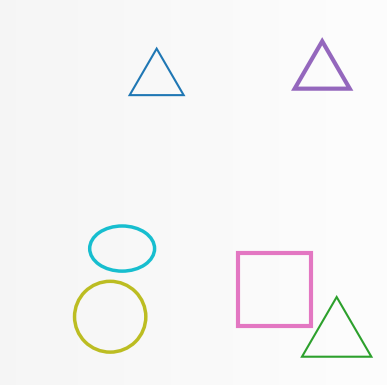[{"shape": "triangle", "thickness": 1.5, "radius": 0.4, "center": [0.404, 0.793]}, {"shape": "triangle", "thickness": 1.5, "radius": 0.52, "center": [0.869, 0.125]}, {"shape": "triangle", "thickness": 3, "radius": 0.41, "center": [0.831, 0.811]}, {"shape": "square", "thickness": 3, "radius": 0.47, "center": [0.709, 0.248]}, {"shape": "circle", "thickness": 2.5, "radius": 0.46, "center": [0.284, 0.177]}, {"shape": "oval", "thickness": 2.5, "radius": 0.42, "center": [0.315, 0.354]}]